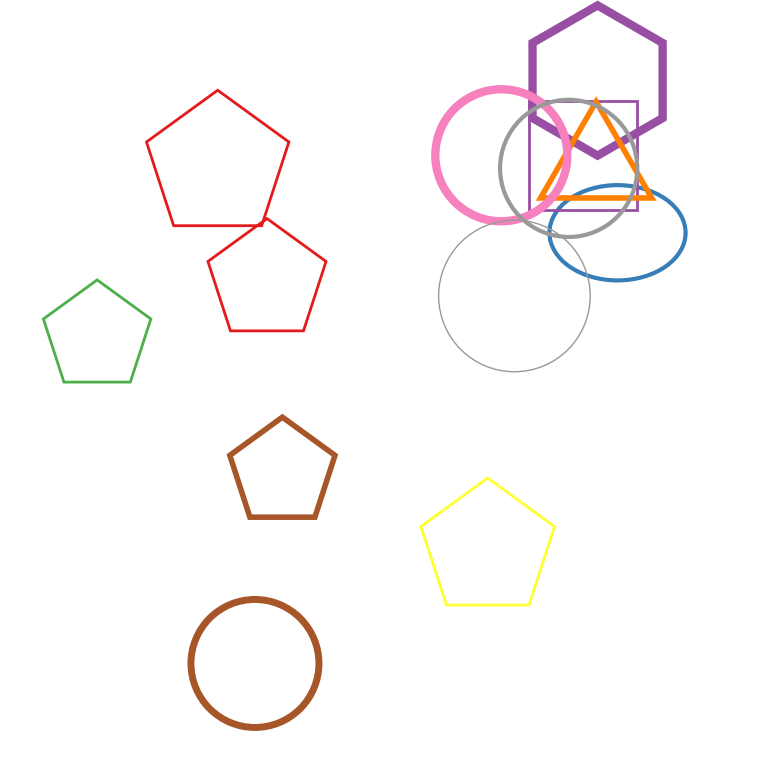[{"shape": "pentagon", "thickness": 1, "radius": 0.49, "center": [0.283, 0.786]}, {"shape": "pentagon", "thickness": 1, "radius": 0.4, "center": [0.347, 0.636]}, {"shape": "oval", "thickness": 1.5, "radius": 0.44, "center": [0.802, 0.698]}, {"shape": "pentagon", "thickness": 1, "radius": 0.37, "center": [0.126, 0.563]}, {"shape": "hexagon", "thickness": 3, "radius": 0.49, "center": [0.776, 0.895]}, {"shape": "square", "thickness": 1, "radius": 0.35, "center": [0.757, 0.798]}, {"shape": "triangle", "thickness": 2, "radius": 0.42, "center": [0.774, 0.785]}, {"shape": "pentagon", "thickness": 1, "radius": 0.46, "center": [0.633, 0.288]}, {"shape": "circle", "thickness": 2.5, "radius": 0.42, "center": [0.331, 0.138]}, {"shape": "pentagon", "thickness": 2, "radius": 0.36, "center": [0.367, 0.386]}, {"shape": "circle", "thickness": 3, "radius": 0.43, "center": [0.651, 0.798]}, {"shape": "circle", "thickness": 1.5, "radius": 0.45, "center": [0.739, 0.781]}, {"shape": "circle", "thickness": 0.5, "radius": 0.49, "center": [0.668, 0.616]}]